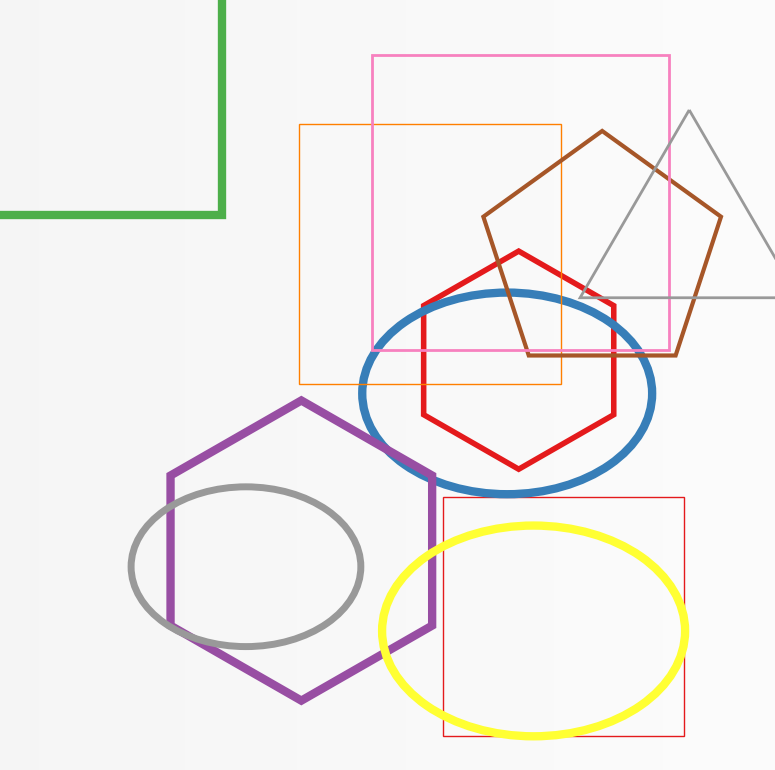[{"shape": "square", "thickness": 0.5, "radius": 0.78, "center": [0.727, 0.2]}, {"shape": "hexagon", "thickness": 2, "radius": 0.71, "center": [0.669, 0.532]}, {"shape": "oval", "thickness": 3, "radius": 0.94, "center": [0.654, 0.489]}, {"shape": "square", "thickness": 3, "radius": 0.73, "center": [0.142, 0.866]}, {"shape": "hexagon", "thickness": 3, "radius": 0.97, "center": [0.389, 0.285]}, {"shape": "square", "thickness": 0.5, "radius": 0.85, "center": [0.555, 0.67]}, {"shape": "oval", "thickness": 3, "radius": 0.98, "center": [0.689, 0.181]}, {"shape": "pentagon", "thickness": 1.5, "radius": 0.81, "center": [0.777, 0.669]}, {"shape": "square", "thickness": 1, "radius": 0.96, "center": [0.671, 0.737]}, {"shape": "triangle", "thickness": 1, "radius": 0.81, "center": [0.889, 0.695]}, {"shape": "oval", "thickness": 2.5, "radius": 0.74, "center": [0.317, 0.264]}]